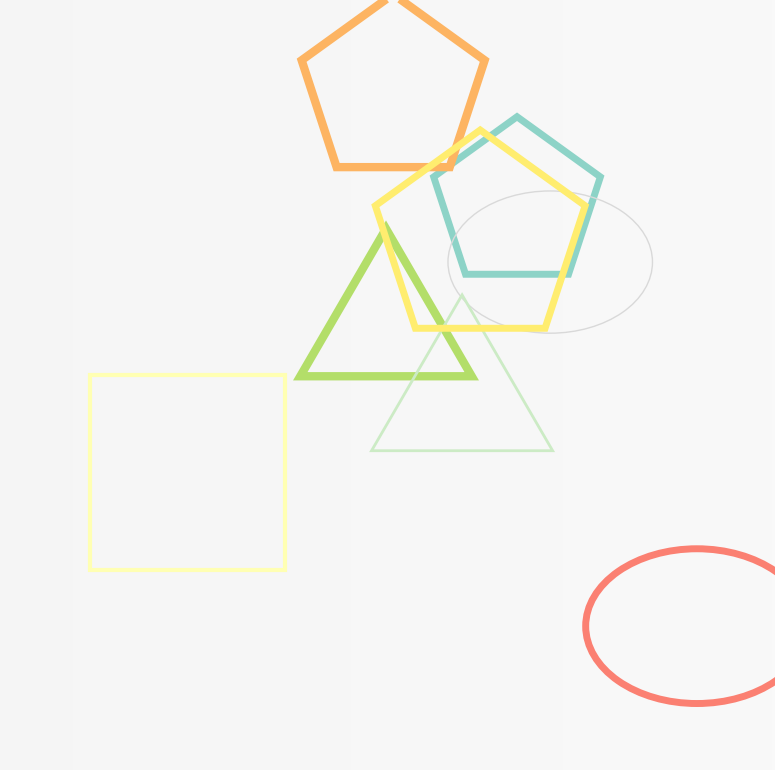[{"shape": "pentagon", "thickness": 2.5, "radius": 0.57, "center": [0.667, 0.735]}, {"shape": "square", "thickness": 1.5, "radius": 0.63, "center": [0.242, 0.386]}, {"shape": "oval", "thickness": 2.5, "radius": 0.72, "center": [0.899, 0.187]}, {"shape": "pentagon", "thickness": 3, "radius": 0.62, "center": [0.507, 0.883]}, {"shape": "triangle", "thickness": 3, "radius": 0.64, "center": [0.498, 0.575]}, {"shape": "oval", "thickness": 0.5, "radius": 0.66, "center": [0.71, 0.66]}, {"shape": "triangle", "thickness": 1, "radius": 0.67, "center": [0.596, 0.482]}, {"shape": "pentagon", "thickness": 2.5, "radius": 0.71, "center": [0.62, 0.689]}]